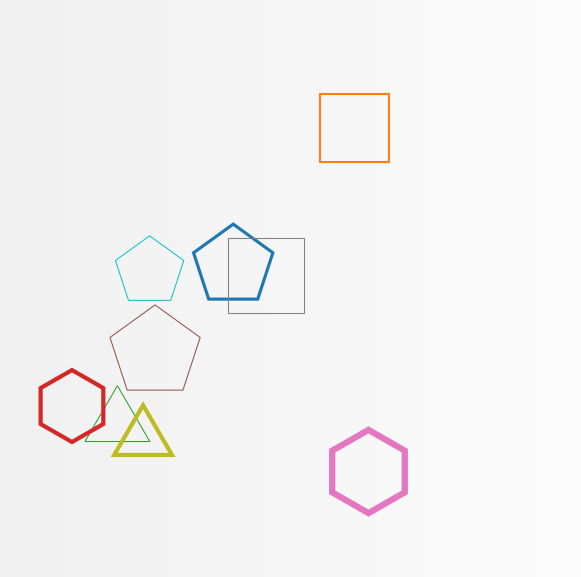[{"shape": "pentagon", "thickness": 1.5, "radius": 0.36, "center": [0.401, 0.539]}, {"shape": "square", "thickness": 1, "radius": 0.3, "center": [0.61, 0.778]}, {"shape": "triangle", "thickness": 0.5, "radius": 0.32, "center": [0.202, 0.267]}, {"shape": "hexagon", "thickness": 2, "radius": 0.31, "center": [0.124, 0.296]}, {"shape": "pentagon", "thickness": 0.5, "radius": 0.41, "center": [0.267, 0.39]}, {"shape": "hexagon", "thickness": 3, "radius": 0.36, "center": [0.634, 0.183]}, {"shape": "square", "thickness": 0.5, "radius": 0.32, "center": [0.457, 0.522]}, {"shape": "triangle", "thickness": 2, "radius": 0.29, "center": [0.246, 0.24]}, {"shape": "pentagon", "thickness": 0.5, "radius": 0.31, "center": [0.257, 0.529]}]